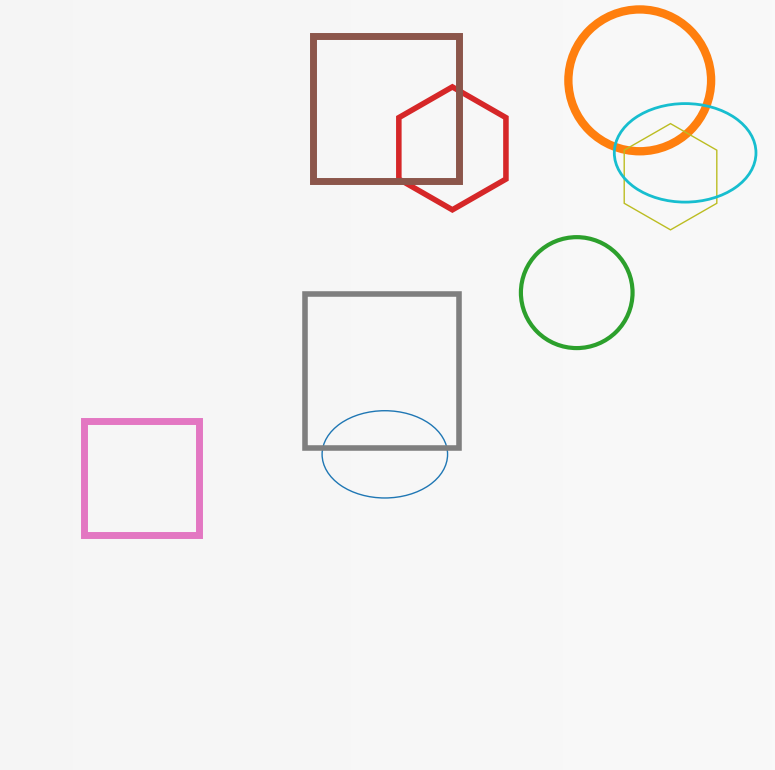[{"shape": "oval", "thickness": 0.5, "radius": 0.4, "center": [0.497, 0.41]}, {"shape": "circle", "thickness": 3, "radius": 0.46, "center": [0.825, 0.896]}, {"shape": "circle", "thickness": 1.5, "radius": 0.36, "center": [0.744, 0.62]}, {"shape": "hexagon", "thickness": 2, "radius": 0.4, "center": [0.584, 0.807]}, {"shape": "square", "thickness": 2.5, "radius": 0.47, "center": [0.498, 0.859]}, {"shape": "square", "thickness": 2.5, "radius": 0.37, "center": [0.183, 0.38]}, {"shape": "square", "thickness": 2, "radius": 0.5, "center": [0.493, 0.518]}, {"shape": "hexagon", "thickness": 0.5, "radius": 0.34, "center": [0.865, 0.77]}, {"shape": "oval", "thickness": 1, "radius": 0.46, "center": [0.884, 0.801]}]